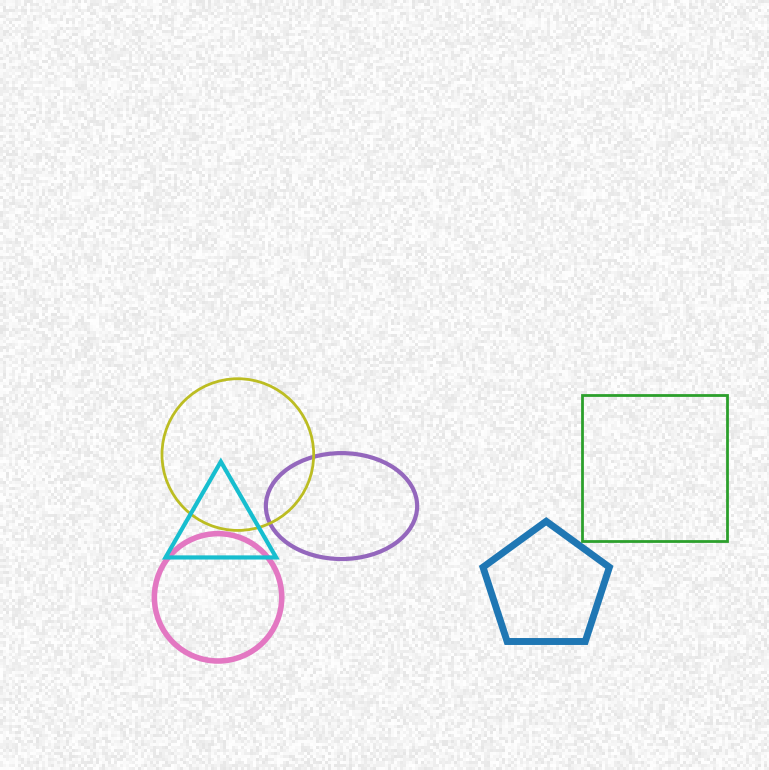[{"shape": "pentagon", "thickness": 2.5, "radius": 0.43, "center": [0.709, 0.237]}, {"shape": "square", "thickness": 1, "radius": 0.47, "center": [0.85, 0.392]}, {"shape": "oval", "thickness": 1.5, "radius": 0.49, "center": [0.444, 0.343]}, {"shape": "circle", "thickness": 2, "radius": 0.41, "center": [0.283, 0.224]}, {"shape": "circle", "thickness": 1, "radius": 0.49, "center": [0.309, 0.41]}, {"shape": "triangle", "thickness": 1.5, "radius": 0.41, "center": [0.287, 0.318]}]